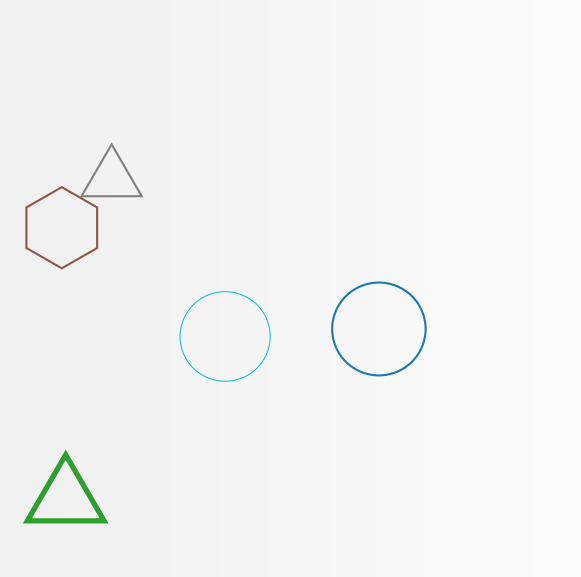[{"shape": "circle", "thickness": 1, "radius": 0.4, "center": [0.652, 0.429]}, {"shape": "triangle", "thickness": 2.5, "radius": 0.38, "center": [0.113, 0.135]}, {"shape": "hexagon", "thickness": 1, "radius": 0.35, "center": [0.106, 0.605]}, {"shape": "triangle", "thickness": 1, "radius": 0.3, "center": [0.192, 0.689]}, {"shape": "circle", "thickness": 0.5, "radius": 0.39, "center": [0.387, 0.417]}]